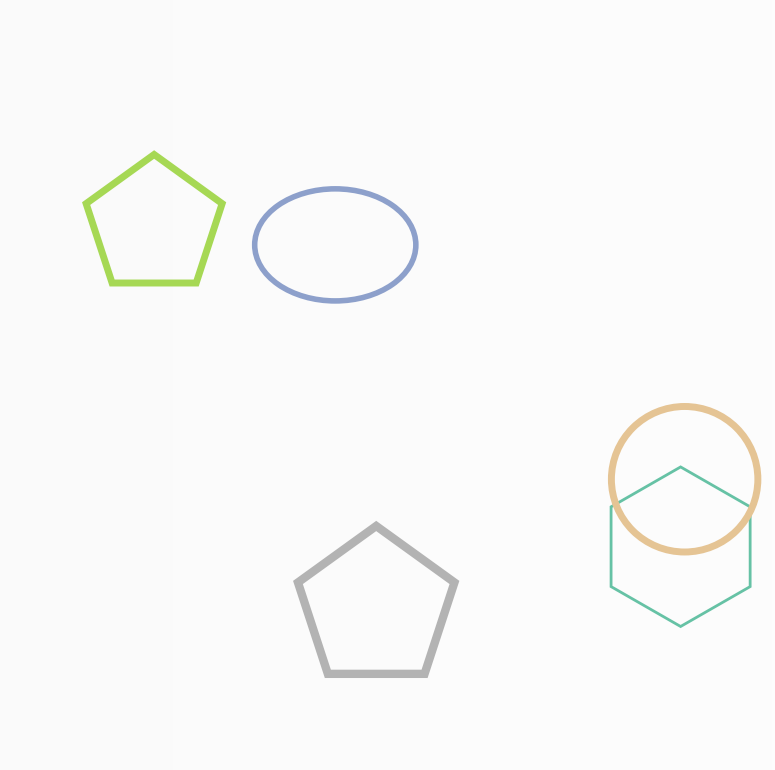[{"shape": "hexagon", "thickness": 1, "radius": 0.52, "center": [0.878, 0.29]}, {"shape": "oval", "thickness": 2, "radius": 0.52, "center": [0.433, 0.682]}, {"shape": "pentagon", "thickness": 2.5, "radius": 0.46, "center": [0.199, 0.707]}, {"shape": "circle", "thickness": 2.5, "radius": 0.47, "center": [0.883, 0.378]}, {"shape": "pentagon", "thickness": 3, "radius": 0.53, "center": [0.485, 0.211]}]